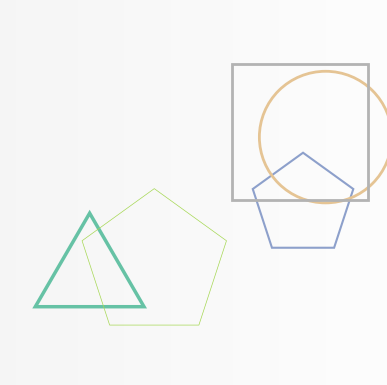[{"shape": "triangle", "thickness": 2.5, "radius": 0.81, "center": [0.231, 0.284]}, {"shape": "pentagon", "thickness": 1.5, "radius": 0.68, "center": [0.782, 0.467]}, {"shape": "pentagon", "thickness": 0.5, "radius": 0.98, "center": [0.398, 0.314]}, {"shape": "circle", "thickness": 2, "radius": 0.85, "center": [0.84, 0.644]}, {"shape": "square", "thickness": 2, "radius": 0.88, "center": [0.774, 0.658]}]